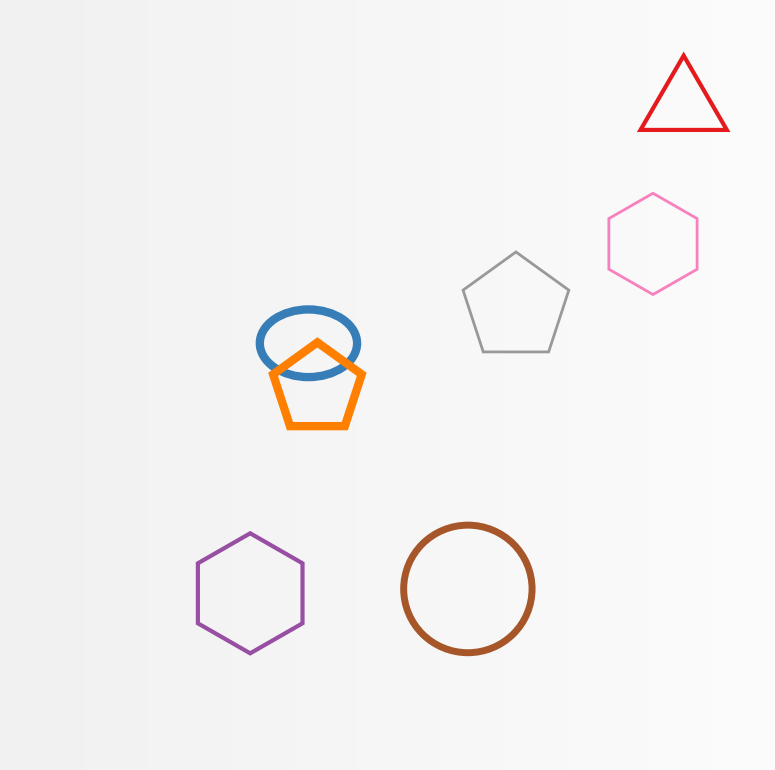[{"shape": "triangle", "thickness": 1.5, "radius": 0.32, "center": [0.882, 0.863]}, {"shape": "oval", "thickness": 3, "radius": 0.31, "center": [0.398, 0.554]}, {"shape": "hexagon", "thickness": 1.5, "radius": 0.39, "center": [0.323, 0.229]}, {"shape": "pentagon", "thickness": 3, "radius": 0.3, "center": [0.41, 0.495]}, {"shape": "circle", "thickness": 2.5, "radius": 0.41, "center": [0.604, 0.235]}, {"shape": "hexagon", "thickness": 1, "radius": 0.33, "center": [0.843, 0.683]}, {"shape": "pentagon", "thickness": 1, "radius": 0.36, "center": [0.666, 0.601]}]